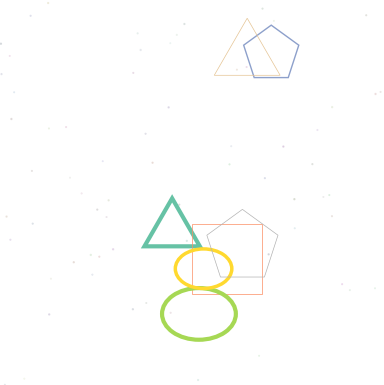[{"shape": "triangle", "thickness": 3, "radius": 0.42, "center": [0.447, 0.402]}, {"shape": "square", "thickness": 0.5, "radius": 0.46, "center": [0.589, 0.327]}, {"shape": "pentagon", "thickness": 1, "radius": 0.38, "center": [0.704, 0.859]}, {"shape": "oval", "thickness": 3, "radius": 0.48, "center": [0.517, 0.185]}, {"shape": "oval", "thickness": 2.5, "radius": 0.37, "center": [0.529, 0.302]}, {"shape": "triangle", "thickness": 0.5, "radius": 0.49, "center": [0.642, 0.854]}, {"shape": "pentagon", "thickness": 0.5, "radius": 0.49, "center": [0.63, 0.359]}]